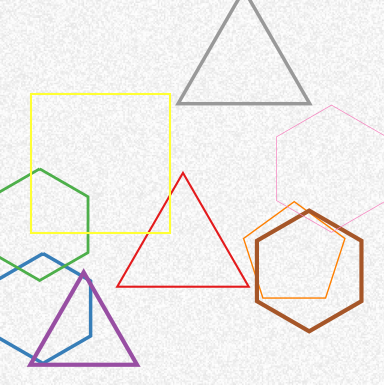[{"shape": "triangle", "thickness": 1.5, "radius": 0.99, "center": [0.475, 0.354]}, {"shape": "hexagon", "thickness": 2.5, "radius": 0.71, "center": [0.112, 0.199]}, {"shape": "hexagon", "thickness": 2, "radius": 0.73, "center": [0.103, 0.416]}, {"shape": "triangle", "thickness": 3, "radius": 0.8, "center": [0.217, 0.133]}, {"shape": "pentagon", "thickness": 1, "radius": 0.69, "center": [0.764, 0.338]}, {"shape": "square", "thickness": 1.5, "radius": 0.9, "center": [0.261, 0.574]}, {"shape": "hexagon", "thickness": 3, "radius": 0.78, "center": [0.803, 0.296]}, {"shape": "hexagon", "thickness": 0.5, "radius": 0.83, "center": [0.861, 0.562]}, {"shape": "triangle", "thickness": 2.5, "radius": 0.99, "center": [0.633, 0.829]}]